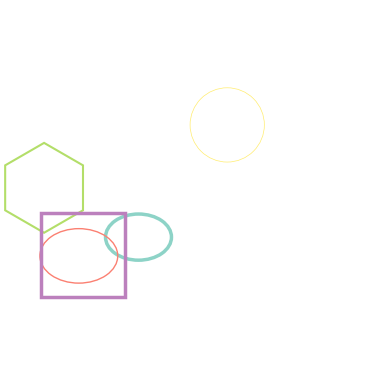[{"shape": "oval", "thickness": 2.5, "radius": 0.43, "center": [0.36, 0.384]}, {"shape": "oval", "thickness": 1, "radius": 0.51, "center": [0.205, 0.335]}, {"shape": "hexagon", "thickness": 1.5, "radius": 0.58, "center": [0.114, 0.512]}, {"shape": "square", "thickness": 2.5, "radius": 0.54, "center": [0.216, 0.337]}, {"shape": "circle", "thickness": 0.5, "radius": 0.48, "center": [0.59, 0.676]}]